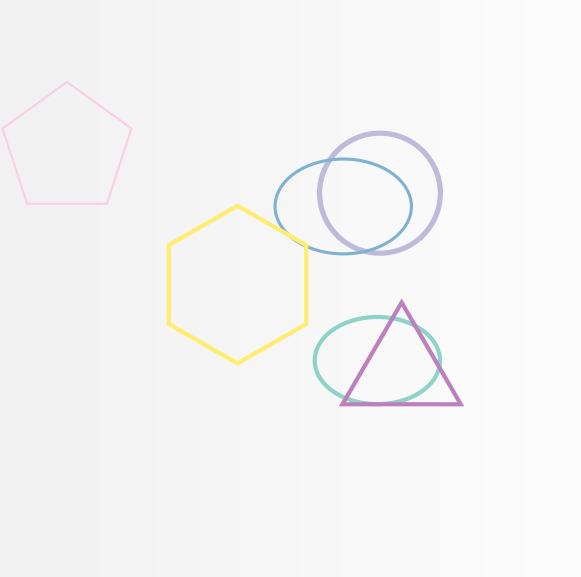[{"shape": "oval", "thickness": 2, "radius": 0.54, "center": [0.649, 0.375]}, {"shape": "circle", "thickness": 2.5, "radius": 0.52, "center": [0.654, 0.665]}, {"shape": "oval", "thickness": 1.5, "radius": 0.59, "center": [0.591, 0.642]}, {"shape": "pentagon", "thickness": 1, "radius": 0.58, "center": [0.115, 0.741]}, {"shape": "triangle", "thickness": 2, "radius": 0.59, "center": [0.691, 0.358]}, {"shape": "hexagon", "thickness": 2, "radius": 0.68, "center": [0.409, 0.506]}]